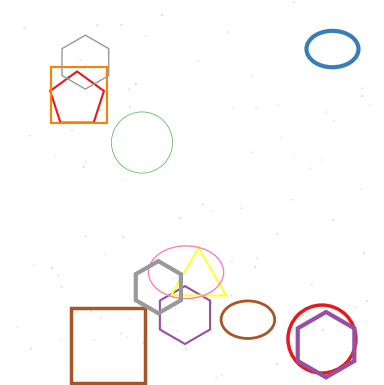[{"shape": "pentagon", "thickness": 1.5, "radius": 0.37, "center": [0.2, 0.741]}, {"shape": "circle", "thickness": 2.5, "radius": 0.44, "center": [0.836, 0.119]}, {"shape": "oval", "thickness": 3, "radius": 0.34, "center": [0.864, 0.873]}, {"shape": "circle", "thickness": 0.5, "radius": 0.4, "center": [0.369, 0.63]}, {"shape": "hexagon", "thickness": 1.5, "radius": 0.38, "center": [0.48, 0.182]}, {"shape": "hexagon", "thickness": 3, "radius": 0.42, "center": [0.847, 0.105]}, {"shape": "square", "thickness": 1.5, "radius": 0.37, "center": [0.206, 0.754]}, {"shape": "triangle", "thickness": 1.5, "radius": 0.41, "center": [0.516, 0.274]}, {"shape": "oval", "thickness": 2, "radius": 0.35, "center": [0.644, 0.17]}, {"shape": "square", "thickness": 2.5, "radius": 0.48, "center": [0.281, 0.102]}, {"shape": "oval", "thickness": 1, "radius": 0.49, "center": [0.483, 0.293]}, {"shape": "hexagon", "thickness": 1, "radius": 0.35, "center": [0.222, 0.839]}, {"shape": "hexagon", "thickness": 3, "radius": 0.34, "center": [0.411, 0.254]}]